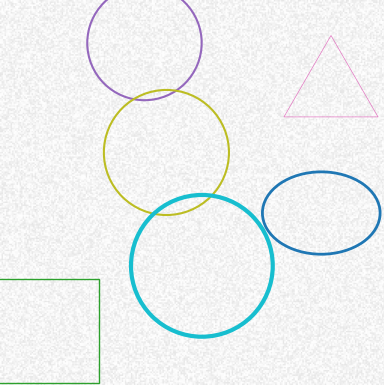[{"shape": "oval", "thickness": 2, "radius": 0.76, "center": [0.834, 0.447]}, {"shape": "square", "thickness": 1, "radius": 0.67, "center": [0.123, 0.141]}, {"shape": "circle", "thickness": 1.5, "radius": 0.74, "center": [0.375, 0.888]}, {"shape": "triangle", "thickness": 0.5, "radius": 0.71, "center": [0.86, 0.767]}, {"shape": "circle", "thickness": 1.5, "radius": 0.81, "center": [0.432, 0.604]}, {"shape": "circle", "thickness": 3, "radius": 0.92, "center": [0.524, 0.31]}]